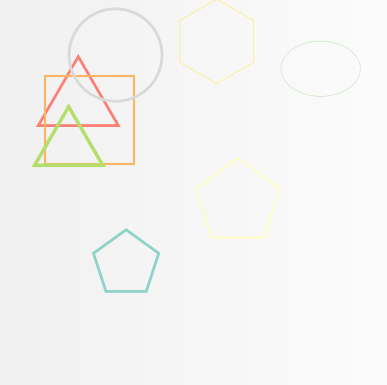[{"shape": "pentagon", "thickness": 2, "radius": 0.44, "center": [0.325, 0.315]}, {"shape": "pentagon", "thickness": 1, "radius": 0.57, "center": [0.614, 0.475]}, {"shape": "triangle", "thickness": 2, "radius": 0.6, "center": [0.202, 0.734]}, {"shape": "square", "thickness": 1.5, "radius": 0.57, "center": [0.232, 0.689]}, {"shape": "triangle", "thickness": 2.5, "radius": 0.51, "center": [0.177, 0.621]}, {"shape": "circle", "thickness": 2, "radius": 0.6, "center": [0.298, 0.857]}, {"shape": "oval", "thickness": 0.5, "radius": 0.51, "center": [0.828, 0.821]}, {"shape": "hexagon", "thickness": 0.5, "radius": 0.55, "center": [0.559, 0.892]}]